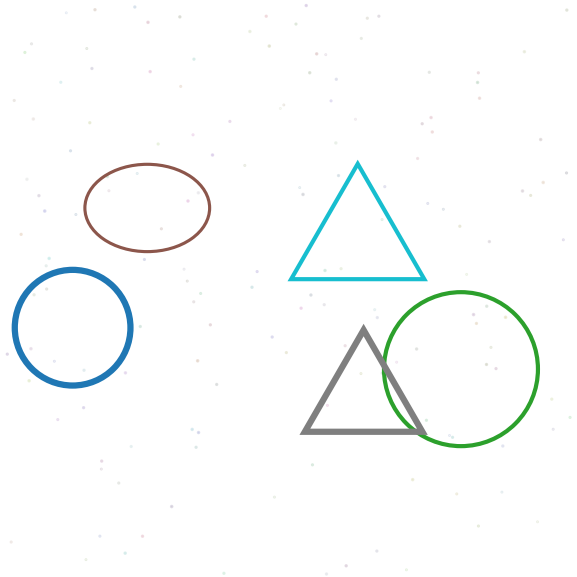[{"shape": "circle", "thickness": 3, "radius": 0.5, "center": [0.126, 0.432]}, {"shape": "circle", "thickness": 2, "radius": 0.67, "center": [0.798, 0.36]}, {"shape": "oval", "thickness": 1.5, "radius": 0.54, "center": [0.255, 0.639]}, {"shape": "triangle", "thickness": 3, "radius": 0.59, "center": [0.63, 0.31]}, {"shape": "triangle", "thickness": 2, "radius": 0.67, "center": [0.619, 0.582]}]